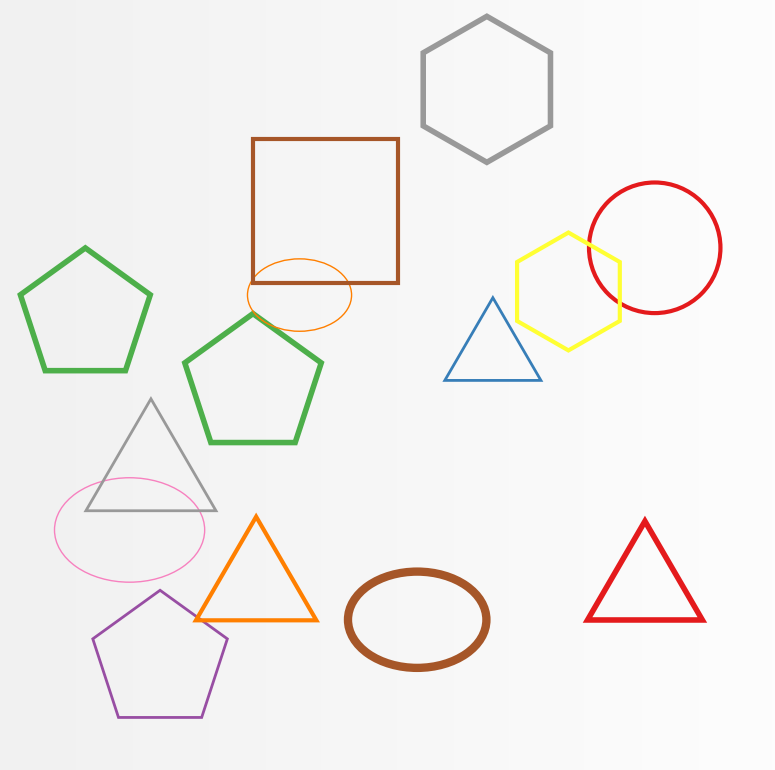[{"shape": "circle", "thickness": 1.5, "radius": 0.42, "center": [0.845, 0.678]}, {"shape": "triangle", "thickness": 2, "radius": 0.43, "center": [0.832, 0.238]}, {"shape": "triangle", "thickness": 1, "radius": 0.36, "center": [0.636, 0.542]}, {"shape": "pentagon", "thickness": 2, "radius": 0.44, "center": [0.11, 0.59]}, {"shape": "pentagon", "thickness": 2, "radius": 0.46, "center": [0.326, 0.5]}, {"shape": "pentagon", "thickness": 1, "radius": 0.46, "center": [0.207, 0.142]}, {"shape": "oval", "thickness": 0.5, "radius": 0.34, "center": [0.386, 0.617]}, {"shape": "triangle", "thickness": 1.5, "radius": 0.45, "center": [0.331, 0.239]}, {"shape": "hexagon", "thickness": 1.5, "radius": 0.38, "center": [0.733, 0.621]}, {"shape": "oval", "thickness": 3, "radius": 0.45, "center": [0.538, 0.195]}, {"shape": "square", "thickness": 1.5, "radius": 0.47, "center": [0.42, 0.726]}, {"shape": "oval", "thickness": 0.5, "radius": 0.48, "center": [0.167, 0.312]}, {"shape": "hexagon", "thickness": 2, "radius": 0.47, "center": [0.628, 0.884]}, {"shape": "triangle", "thickness": 1, "radius": 0.48, "center": [0.195, 0.385]}]